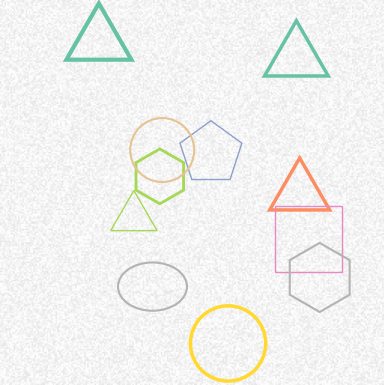[{"shape": "triangle", "thickness": 2.5, "radius": 0.48, "center": [0.77, 0.85]}, {"shape": "triangle", "thickness": 3, "radius": 0.49, "center": [0.257, 0.894]}, {"shape": "triangle", "thickness": 2.5, "radius": 0.45, "center": [0.778, 0.5]}, {"shape": "pentagon", "thickness": 1, "radius": 0.42, "center": [0.548, 0.602]}, {"shape": "square", "thickness": 1, "radius": 0.43, "center": [0.801, 0.379]}, {"shape": "hexagon", "thickness": 2, "radius": 0.36, "center": [0.415, 0.542]}, {"shape": "triangle", "thickness": 1, "radius": 0.35, "center": [0.348, 0.436]}, {"shape": "circle", "thickness": 2.5, "radius": 0.49, "center": [0.592, 0.108]}, {"shape": "circle", "thickness": 1.5, "radius": 0.42, "center": [0.421, 0.61]}, {"shape": "oval", "thickness": 1.5, "radius": 0.45, "center": [0.396, 0.256]}, {"shape": "hexagon", "thickness": 1.5, "radius": 0.45, "center": [0.83, 0.279]}]